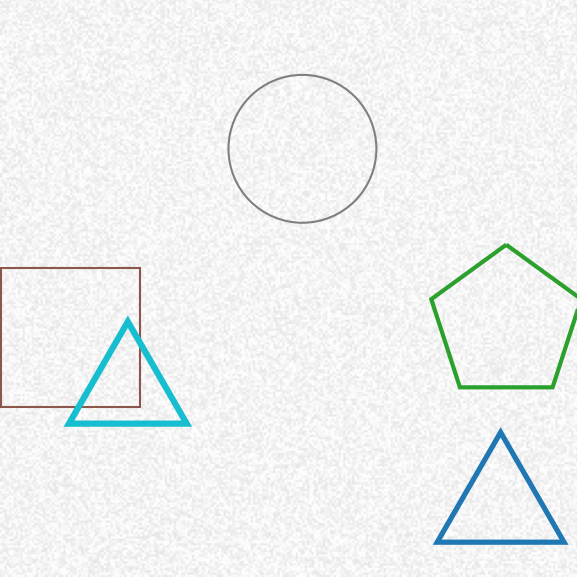[{"shape": "triangle", "thickness": 2.5, "radius": 0.63, "center": [0.867, 0.124]}, {"shape": "pentagon", "thickness": 2, "radius": 0.68, "center": [0.877, 0.439]}, {"shape": "square", "thickness": 1, "radius": 0.6, "center": [0.121, 0.415]}, {"shape": "circle", "thickness": 1, "radius": 0.64, "center": [0.524, 0.741]}, {"shape": "triangle", "thickness": 3, "radius": 0.59, "center": [0.221, 0.324]}]